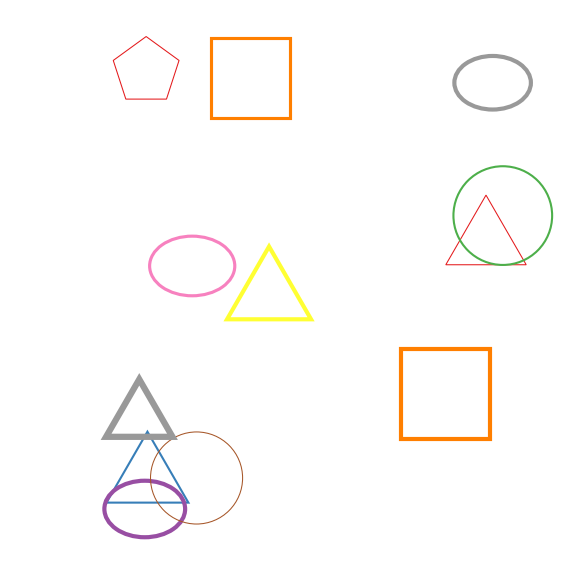[{"shape": "pentagon", "thickness": 0.5, "radius": 0.3, "center": [0.253, 0.876]}, {"shape": "triangle", "thickness": 0.5, "radius": 0.4, "center": [0.842, 0.581]}, {"shape": "triangle", "thickness": 1, "radius": 0.41, "center": [0.255, 0.17]}, {"shape": "circle", "thickness": 1, "radius": 0.43, "center": [0.871, 0.626]}, {"shape": "oval", "thickness": 2, "radius": 0.35, "center": [0.251, 0.118]}, {"shape": "square", "thickness": 2, "radius": 0.39, "center": [0.771, 0.317]}, {"shape": "square", "thickness": 1.5, "radius": 0.34, "center": [0.433, 0.864]}, {"shape": "triangle", "thickness": 2, "radius": 0.42, "center": [0.466, 0.488]}, {"shape": "circle", "thickness": 0.5, "radius": 0.4, "center": [0.34, 0.171]}, {"shape": "oval", "thickness": 1.5, "radius": 0.37, "center": [0.333, 0.539]}, {"shape": "triangle", "thickness": 3, "radius": 0.33, "center": [0.241, 0.276]}, {"shape": "oval", "thickness": 2, "radius": 0.33, "center": [0.853, 0.856]}]